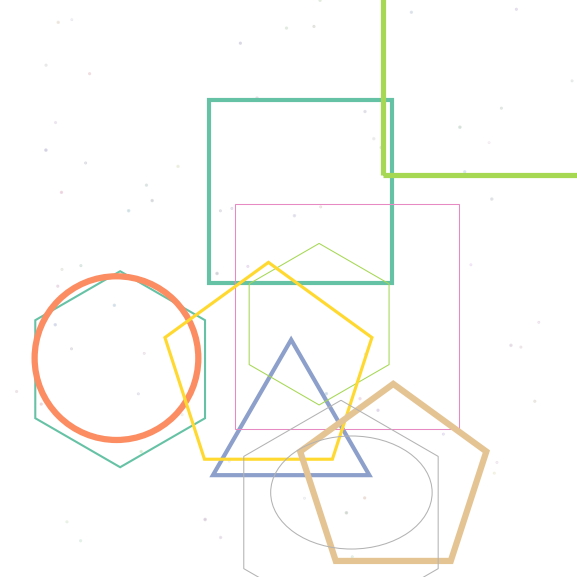[{"shape": "square", "thickness": 2, "radius": 0.79, "center": [0.521, 0.667]}, {"shape": "hexagon", "thickness": 1, "radius": 0.85, "center": [0.208, 0.36]}, {"shape": "circle", "thickness": 3, "radius": 0.71, "center": [0.202, 0.379]}, {"shape": "triangle", "thickness": 2, "radius": 0.78, "center": [0.504, 0.255]}, {"shape": "square", "thickness": 0.5, "radius": 0.97, "center": [0.601, 0.451]}, {"shape": "hexagon", "thickness": 0.5, "radius": 0.7, "center": [0.553, 0.438]}, {"shape": "square", "thickness": 2.5, "radius": 0.98, "center": [0.859, 0.892]}, {"shape": "pentagon", "thickness": 1.5, "radius": 0.94, "center": [0.465, 0.356]}, {"shape": "pentagon", "thickness": 3, "radius": 0.85, "center": [0.681, 0.165]}, {"shape": "oval", "thickness": 0.5, "radius": 0.7, "center": [0.608, 0.146]}, {"shape": "hexagon", "thickness": 0.5, "radius": 0.97, "center": [0.59, 0.112]}]